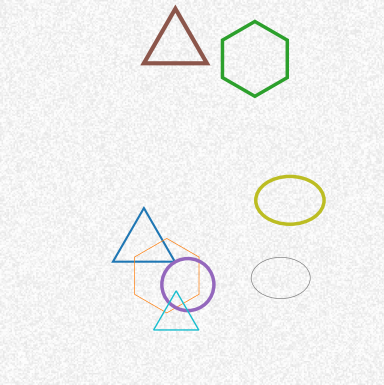[{"shape": "triangle", "thickness": 1.5, "radius": 0.46, "center": [0.374, 0.367]}, {"shape": "hexagon", "thickness": 0.5, "radius": 0.48, "center": [0.433, 0.284]}, {"shape": "hexagon", "thickness": 2.5, "radius": 0.49, "center": [0.662, 0.847]}, {"shape": "circle", "thickness": 2.5, "radius": 0.34, "center": [0.488, 0.261]}, {"shape": "triangle", "thickness": 3, "radius": 0.47, "center": [0.456, 0.883]}, {"shape": "oval", "thickness": 0.5, "radius": 0.38, "center": [0.729, 0.278]}, {"shape": "oval", "thickness": 2.5, "radius": 0.44, "center": [0.753, 0.48]}, {"shape": "triangle", "thickness": 1, "radius": 0.34, "center": [0.458, 0.177]}]